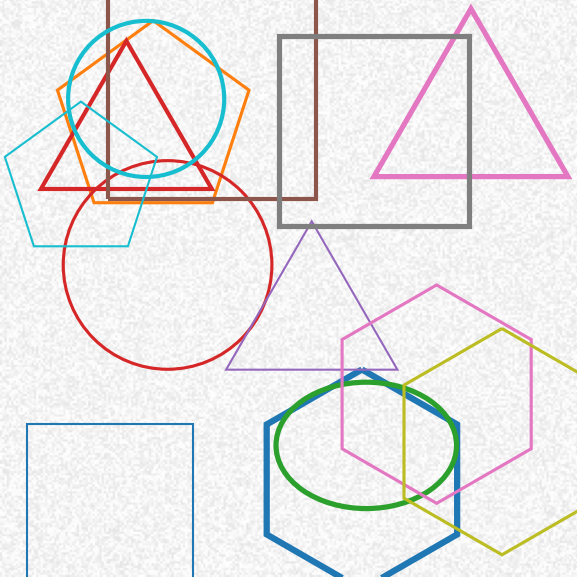[{"shape": "hexagon", "thickness": 3, "radius": 0.95, "center": [0.627, 0.169]}, {"shape": "square", "thickness": 1, "radius": 0.72, "center": [0.19, 0.121]}, {"shape": "pentagon", "thickness": 1.5, "radius": 0.87, "center": [0.265, 0.789]}, {"shape": "oval", "thickness": 2.5, "radius": 0.78, "center": [0.634, 0.228]}, {"shape": "triangle", "thickness": 2, "radius": 0.85, "center": [0.219, 0.757]}, {"shape": "circle", "thickness": 1.5, "radius": 0.9, "center": [0.29, 0.54]}, {"shape": "triangle", "thickness": 1, "radius": 0.86, "center": [0.54, 0.445]}, {"shape": "square", "thickness": 2, "radius": 0.9, "center": [0.367, 0.835]}, {"shape": "hexagon", "thickness": 1.5, "radius": 0.95, "center": [0.756, 0.317]}, {"shape": "triangle", "thickness": 2.5, "radius": 0.97, "center": [0.815, 0.79]}, {"shape": "square", "thickness": 2.5, "radius": 0.82, "center": [0.647, 0.772]}, {"shape": "hexagon", "thickness": 1.5, "radius": 0.98, "center": [0.869, 0.234]}, {"shape": "circle", "thickness": 2, "radius": 0.68, "center": [0.253, 0.828]}, {"shape": "pentagon", "thickness": 1, "radius": 0.69, "center": [0.14, 0.685]}]